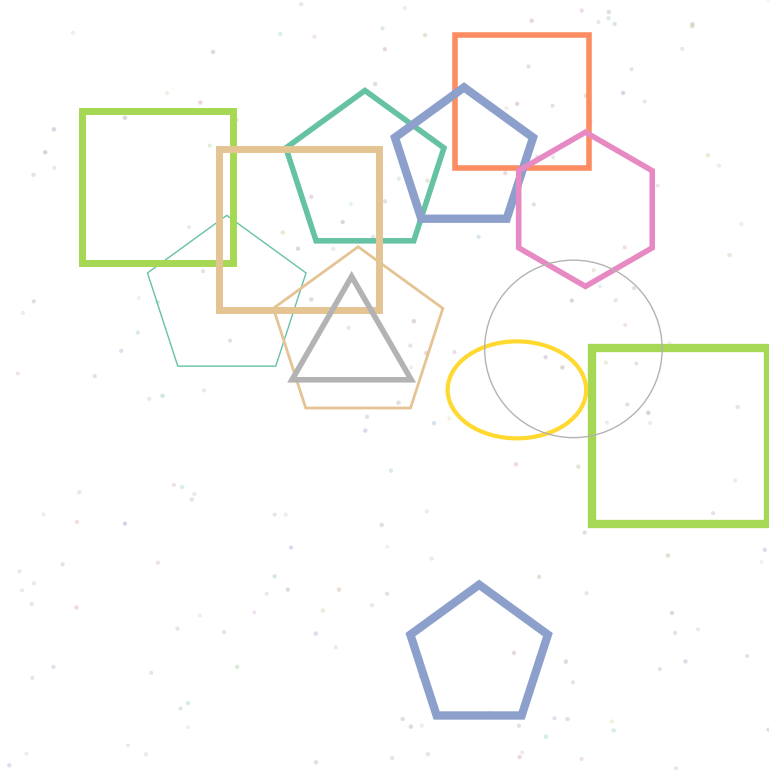[{"shape": "pentagon", "thickness": 0.5, "radius": 0.54, "center": [0.295, 0.612]}, {"shape": "pentagon", "thickness": 2, "radius": 0.54, "center": [0.474, 0.775]}, {"shape": "square", "thickness": 2, "radius": 0.43, "center": [0.678, 0.868]}, {"shape": "pentagon", "thickness": 3, "radius": 0.47, "center": [0.622, 0.147]}, {"shape": "pentagon", "thickness": 3, "radius": 0.47, "center": [0.603, 0.792]}, {"shape": "hexagon", "thickness": 2, "radius": 0.5, "center": [0.76, 0.728]}, {"shape": "square", "thickness": 2.5, "radius": 0.49, "center": [0.205, 0.757]}, {"shape": "square", "thickness": 3, "radius": 0.57, "center": [0.883, 0.434]}, {"shape": "oval", "thickness": 1.5, "radius": 0.45, "center": [0.671, 0.494]}, {"shape": "square", "thickness": 2.5, "radius": 0.52, "center": [0.388, 0.702]}, {"shape": "pentagon", "thickness": 1, "radius": 0.58, "center": [0.465, 0.564]}, {"shape": "triangle", "thickness": 2, "radius": 0.45, "center": [0.457, 0.551]}, {"shape": "circle", "thickness": 0.5, "radius": 0.58, "center": [0.745, 0.547]}]